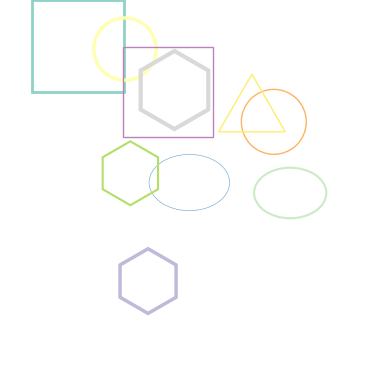[{"shape": "square", "thickness": 2, "radius": 0.6, "center": [0.203, 0.88]}, {"shape": "circle", "thickness": 2.5, "radius": 0.4, "center": [0.325, 0.872]}, {"shape": "hexagon", "thickness": 2.5, "radius": 0.42, "center": [0.385, 0.27]}, {"shape": "oval", "thickness": 0.5, "radius": 0.52, "center": [0.492, 0.526]}, {"shape": "circle", "thickness": 1, "radius": 0.42, "center": [0.711, 0.683]}, {"shape": "hexagon", "thickness": 1.5, "radius": 0.41, "center": [0.339, 0.55]}, {"shape": "hexagon", "thickness": 3, "radius": 0.51, "center": [0.453, 0.766]}, {"shape": "square", "thickness": 1, "radius": 0.58, "center": [0.437, 0.761]}, {"shape": "oval", "thickness": 1.5, "radius": 0.47, "center": [0.754, 0.499]}, {"shape": "triangle", "thickness": 1, "radius": 0.5, "center": [0.654, 0.707]}]